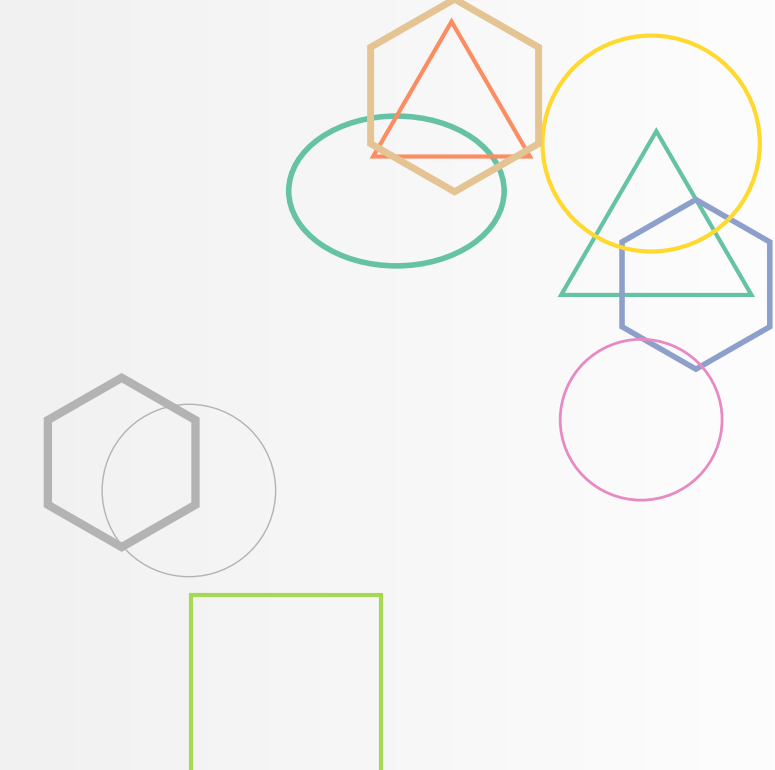[{"shape": "oval", "thickness": 2, "radius": 0.69, "center": [0.512, 0.752]}, {"shape": "triangle", "thickness": 1.5, "radius": 0.71, "center": [0.847, 0.688]}, {"shape": "triangle", "thickness": 1.5, "radius": 0.58, "center": [0.583, 0.855]}, {"shape": "hexagon", "thickness": 2, "radius": 0.55, "center": [0.898, 0.631]}, {"shape": "circle", "thickness": 1, "radius": 0.52, "center": [0.827, 0.455]}, {"shape": "square", "thickness": 1.5, "radius": 0.61, "center": [0.369, 0.105]}, {"shape": "circle", "thickness": 1.5, "radius": 0.7, "center": [0.84, 0.814]}, {"shape": "hexagon", "thickness": 2.5, "radius": 0.63, "center": [0.587, 0.876]}, {"shape": "hexagon", "thickness": 3, "radius": 0.55, "center": [0.157, 0.399]}, {"shape": "circle", "thickness": 0.5, "radius": 0.56, "center": [0.244, 0.363]}]